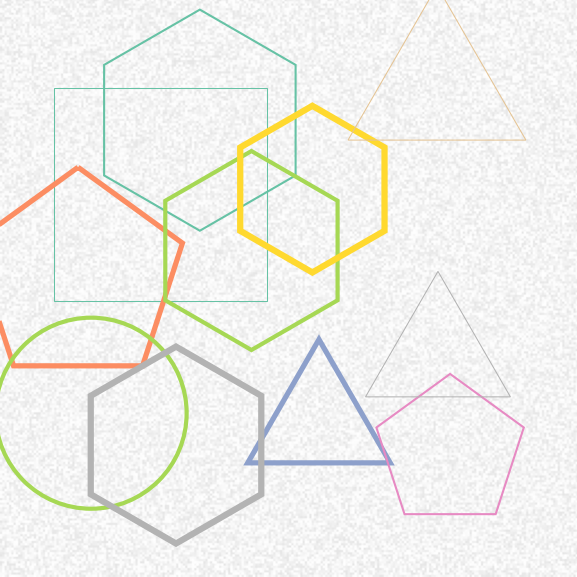[{"shape": "hexagon", "thickness": 1, "radius": 0.96, "center": [0.346, 0.791]}, {"shape": "square", "thickness": 0.5, "radius": 0.92, "center": [0.278, 0.663]}, {"shape": "pentagon", "thickness": 2.5, "radius": 0.95, "center": [0.135, 0.519]}, {"shape": "triangle", "thickness": 2.5, "radius": 0.71, "center": [0.552, 0.269]}, {"shape": "pentagon", "thickness": 1, "radius": 0.67, "center": [0.779, 0.217]}, {"shape": "circle", "thickness": 2, "radius": 0.83, "center": [0.158, 0.284]}, {"shape": "hexagon", "thickness": 2, "radius": 0.86, "center": [0.435, 0.565]}, {"shape": "hexagon", "thickness": 3, "radius": 0.72, "center": [0.541, 0.672]}, {"shape": "triangle", "thickness": 0.5, "radius": 0.89, "center": [0.757, 0.845]}, {"shape": "triangle", "thickness": 0.5, "radius": 0.72, "center": [0.758, 0.384]}, {"shape": "hexagon", "thickness": 3, "radius": 0.85, "center": [0.305, 0.228]}]